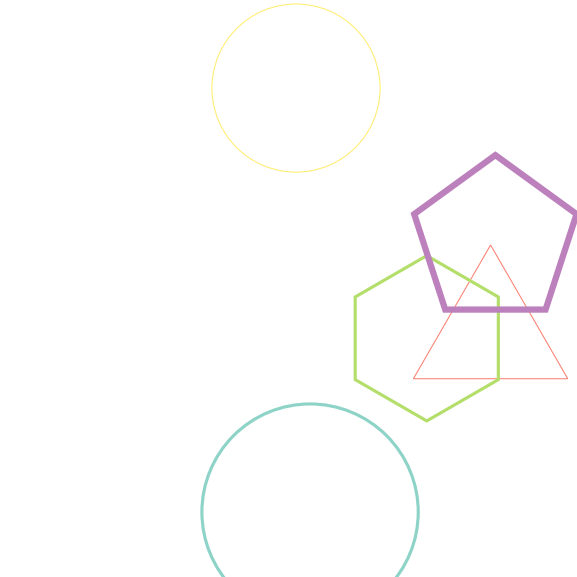[{"shape": "circle", "thickness": 1.5, "radius": 0.94, "center": [0.537, 0.112]}, {"shape": "triangle", "thickness": 0.5, "radius": 0.77, "center": [0.849, 0.42]}, {"shape": "hexagon", "thickness": 1.5, "radius": 0.72, "center": [0.739, 0.413]}, {"shape": "pentagon", "thickness": 3, "radius": 0.74, "center": [0.858, 0.583]}, {"shape": "circle", "thickness": 0.5, "radius": 0.73, "center": [0.513, 0.847]}]